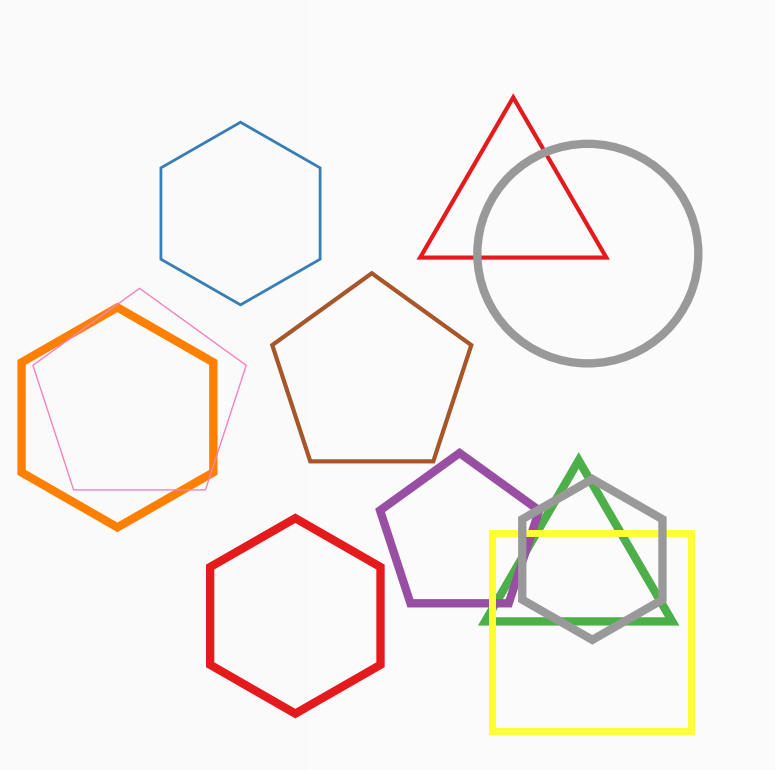[{"shape": "hexagon", "thickness": 3, "radius": 0.63, "center": [0.381, 0.2]}, {"shape": "triangle", "thickness": 1.5, "radius": 0.69, "center": [0.662, 0.735]}, {"shape": "hexagon", "thickness": 1, "radius": 0.59, "center": [0.31, 0.723]}, {"shape": "triangle", "thickness": 3, "radius": 0.7, "center": [0.747, 0.263]}, {"shape": "pentagon", "thickness": 3, "radius": 0.54, "center": [0.593, 0.304]}, {"shape": "hexagon", "thickness": 3, "radius": 0.71, "center": [0.152, 0.458]}, {"shape": "square", "thickness": 2.5, "radius": 0.64, "center": [0.763, 0.179]}, {"shape": "pentagon", "thickness": 1.5, "radius": 0.68, "center": [0.48, 0.51]}, {"shape": "pentagon", "thickness": 0.5, "radius": 0.72, "center": [0.18, 0.481]}, {"shape": "hexagon", "thickness": 3, "radius": 0.52, "center": [0.764, 0.273]}, {"shape": "circle", "thickness": 3, "radius": 0.71, "center": [0.758, 0.671]}]